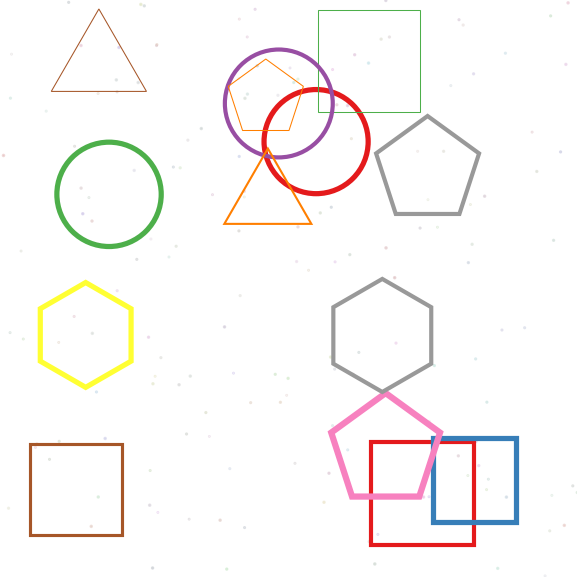[{"shape": "circle", "thickness": 2.5, "radius": 0.45, "center": [0.547, 0.754]}, {"shape": "square", "thickness": 2, "radius": 0.44, "center": [0.731, 0.144]}, {"shape": "square", "thickness": 2.5, "radius": 0.36, "center": [0.821, 0.168]}, {"shape": "circle", "thickness": 2.5, "radius": 0.45, "center": [0.189, 0.663]}, {"shape": "square", "thickness": 0.5, "radius": 0.44, "center": [0.639, 0.893]}, {"shape": "circle", "thickness": 2, "radius": 0.47, "center": [0.483, 0.82]}, {"shape": "pentagon", "thickness": 0.5, "radius": 0.34, "center": [0.46, 0.828]}, {"shape": "triangle", "thickness": 1, "radius": 0.43, "center": [0.464, 0.655]}, {"shape": "hexagon", "thickness": 2.5, "radius": 0.45, "center": [0.148, 0.419]}, {"shape": "square", "thickness": 1.5, "radius": 0.39, "center": [0.132, 0.151]}, {"shape": "triangle", "thickness": 0.5, "radius": 0.48, "center": [0.171, 0.888]}, {"shape": "pentagon", "thickness": 3, "radius": 0.5, "center": [0.668, 0.219]}, {"shape": "hexagon", "thickness": 2, "radius": 0.49, "center": [0.662, 0.418]}, {"shape": "pentagon", "thickness": 2, "radius": 0.47, "center": [0.74, 0.704]}]